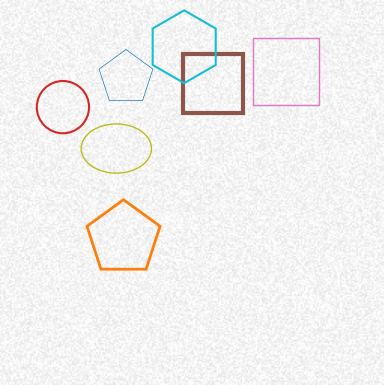[{"shape": "pentagon", "thickness": 0.5, "radius": 0.37, "center": [0.327, 0.798]}, {"shape": "pentagon", "thickness": 2, "radius": 0.5, "center": [0.321, 0.382]}, {"shape": "circle", "thickness": 1.5, "radius": 0.34, "center": [0.163, 0.722]}, {"shape": "square", "thickness": 3, "radius": 0.39, "center": [0.553, 0.783]}, {"shape": "square", "thickness": 1, "radius": 0.43, "center": [0.743, 0.814]}, {"shape": "oval", "thickness": 1, "radius": 0.46, "center": [0.302, 0.614]}, {"shape": "hexagon", "thickness": 1.5, "radius": 0.47, "center": [0.478, 0.879]}]